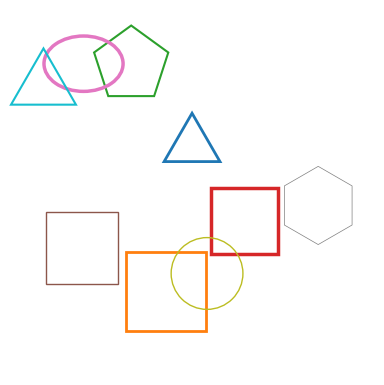[{"shape": "triangle", "thickness": 2, "radius": 0.42, "center": [0.499, 0.622]}, {"shape": "square", "thickness": 2, "radius": 0.52, "center": [0.431, 0.243]}, {"shape": "pentagon", "thickness": 1.5, "radius": 0.51, "center": [0.341, 0.832]}, {"shape": "square", "thickness": 2.5, "radius": 0.43, "center": [0.635, 0.427]}, {"shape": "square", "thickness": 1, "radius": 0.46, "center": [0.213, 0.356]}, {"shape": "oval", "thickness": 2.5, "radius": 0.51, "center": [0.217, 0.835]}, {"shape": "hexagon", "thickness": 0.5, "radius": 0.51, "center": [0.827, 0.466]}, {"shape": "circle", "thickness": 1, "radius": 0.47, "center": [0.538, 0.29]}, {"shape": "triangle", "thickness": 1.5, "radius": 0.49, "center": [0.113, 0.777]}]